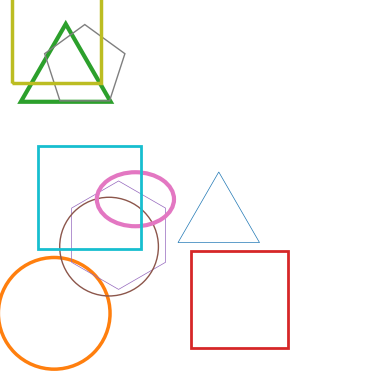[{"shape": "triangle", "thickness": 0.5, "radius": 0.61, "center": [0.568, 0.431]}, {"shape": "circle", "thickness": 2.5, "radius": 0.73, "center": [0.141, 0.186]}, {"shape": "triangle", "thickness": 3, "radius": 0.67, "center": [0.171, 0.803]}, {"shape": "square", "thickness": 2, "radius": 0.63, "center": [0.622, 0.221]}, {"shape": "hexagon", "thickness": 0.5, "radius": 0.7, "center": [0.308, 0.389]}, {"shape": "circle", "thickness": 1, "radius": 0.64, "center": [0.283, 0.359]}, {"shape": "oval", "thickness": 3, "radius": 0.5, "center": [0.352, 0.483]}, {"shape": "pentagon", "thickness": 1, "radius": 0.55, "center": [0.22, 0.827]}, {"shape": "square", "thickness": 2.5, "radius": 0.58, "center": [0.147, 0.899]}, {"shape": "square", "thickness": 2, "radius": 0.67, "center": [0.232, 0.487]}]